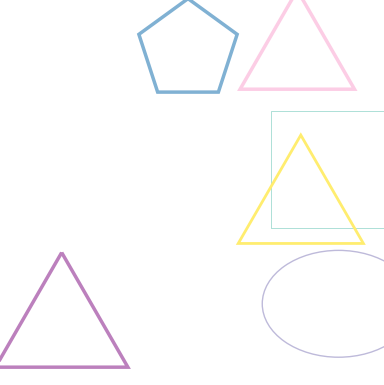[{"shape": "square", "thickness": 0.5, "radius": 0.76, "center": [0.855, 0.559]}, {"shape": "oval", "thickness": 1, "radius": 0.99, "center": [0.879, 0.211]}, {"shape": "pentagon", "thickness": 2.5, "radius": 0.67, "center": [0.488, 0.869]}, {"shape": "triangle", "thickness": 2.5, "radius": 0.86, "center": [0.772, 0.854]}, {"shape": "triangle", "thickness": 2.5, "radius": 0.99, "center": [0.16, 0.146]}, {"shape": "triangle", "thickness": 2, "radius": 0.94, "center": [0.781, 0.461]}]